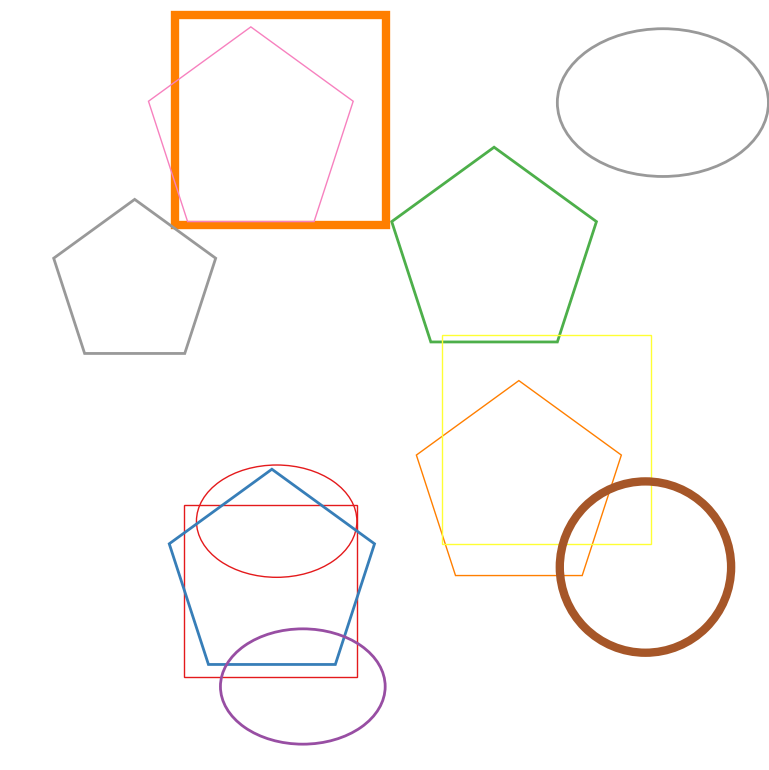[{"shape": "square", "thickness": 0.5, "radius": 0.56, "center": [0.351, 0.232]}, {"shape": "oval", "thickness": 0.5, "radius": 0.52, "center": [0.359, 0.323]}, {"shape": "pentagon", "thickness": 1, "radius": 0.7, "center": [0.353, 0.25]}, {"shape": "pentagon", "thickness": 1, "radius": 0.7, "center": [0.642, 0.669]}, {"shape": "oval", "thickness": 1, "radius": 0.53, "center": [0.393, 0.108]}, {"shape": "square", "thickness": 3, "radius": 0.68, "center": [0.364, 0.844]}, {"shape": "pentagon", "thickness": 0.5, "radius": 0.7, "center": [0.674, 0.366]}, {"shape": "square", "thickness": 0.5, "radius": 0.68, "center": [0.71, 0.43]}, {"shape": "circle", "thickness": 3, "radius": 0.56, "center": [0.838, 0.264]}, {"shape": "pentagon", "thickness": 0.5, "radius": 0.7, "center": [0.326, 0.825]}, {"shape": "pentagon", "thickness": 1, "radius": 0.55, "center": [0.175, 0.63]}, {"shape": "oval", "thickness": 1, "radius": 0.69, "center": [0.861, 0.867]}]